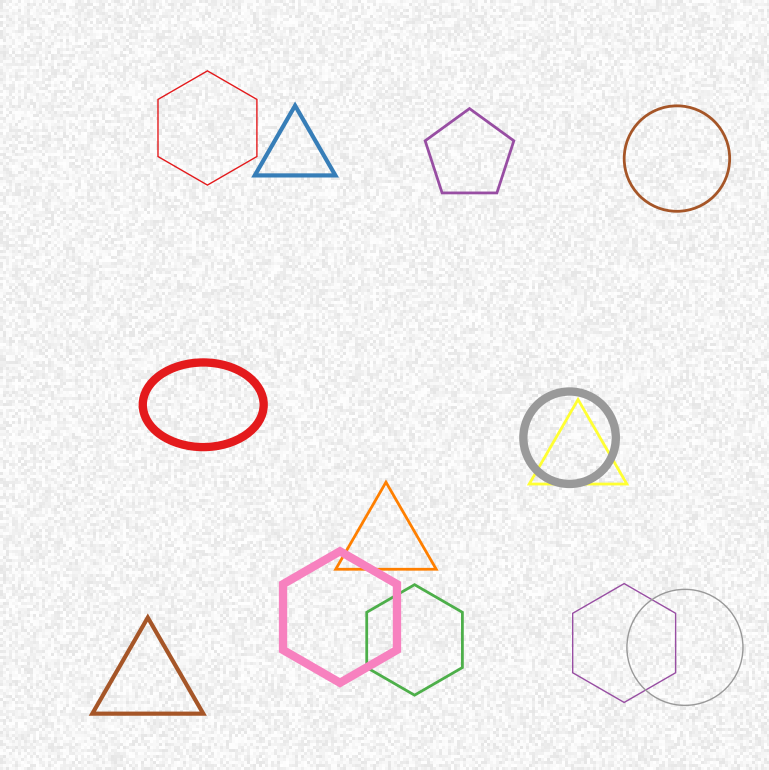[{"shape": "hexagon", "thickness": 0.5, "radius": 0.37, "center": [0.269, 0.834]}, {"shape": "oval", "thickness": 3, "radius": 0.39, "center": [0.264, 0.474]}, {"shape": "triangle", "thickness": 1.5, "radius": 0.3, "center": [0.383, 0.802]}, {"shape": "hexagon", "thickness": 1, "radius": 0.36, "center": [0.538, 0.169]}, {"shape": "pentagon", "thickness": 1, "radius": 0.3, "center": [0.61, 0.798]}, {"shape": "hexagon", "thickness": 0.5, "radius": 0.39, "center": [0.811, 0.165]}, {"shape": "triangle", "thickness": 1, "radius": 0.38, "center": [0.501, 0.298]}, {"shape": "triangle", "thickness": 1, "radius": 0.37, "center": [0.751, 0.408]}, {"shape": "triangle", "thickness": 1.5, "radius": 0.42, "center": [0.192, 0.115]}, {"shape": "circle", "thickness": 1, "radius": 0.34, "center": [0.879, 0.794]}, {"shape": "hexagon", "thickness": 3, "radius": 0.43, "center": [0.442, 0.199]}, {"shape": "circle", "thickness": 0.5, "radius": 0.38, "center": [0.89, 0.159]}, {"shape": "circle", "thickness": 3, "radius": 0.3, "center": [0.74, 0.432]}]